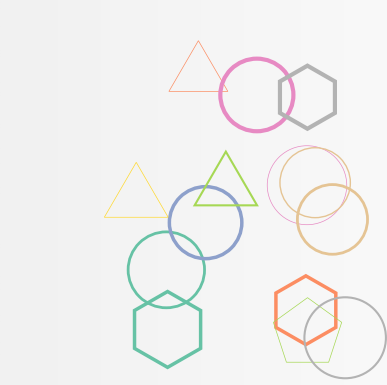[{"shape": "hexagon", "thickness": 2.5, "radius": 0.49, "center": [0.432, 0.144]}, {"shape": "circle", "thickness": 2, "radius": 0.49, "center": [0.429, 0.299]}, {"shape": "hexagon", "thickness": 2.5, "radius": 0.45, "center": [0.789, 0.194]}, {"shape": "triangle", "thickness": 0.5, "radius": 0.44, "center": [0.512, 0.806]}, {"shape": "circle", "thickness": 2.5, "radius": 0.47, "center": [0.531, 0.422]}, {"shape": "circle", "thickness": 3, "radius": 0.47, "center": [0.663, 0.753]}, {"shape": "circle", "thickness": 0.5, "radius": 0.51, "center": [0.792, 0.519]}, {"shape": "pentagon", "thickness": 0.5, "radius": 0.46, "center": [0.794, 0.134]}, {"shape": "triangle", "thickness": 1.5, "radius": 0.47, "center": [0.583, 0.513]}, {"shape": "triangle", "thickness": 0.5, "radius": 0.48, "center": [0.352, 0.483]}, {"shape": "circle", "thickness": 2, "radius": 0.45, "center": [0.858, 0.43]}, {"shape": "circle", "thickness": 1, "radius": 0.45, "center": [0.813, 0.525]}, {"shape": "circle", "thickness": 1.5, "radius": 0.53, "center": [0.891, 0.123]}, {"shape": "hexagon", "thickness": 3, "radius": 0.41, "center": [0.793, 0.747]}]